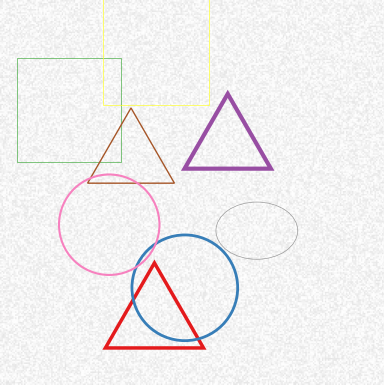[{"shape": "triangle", "thickness": 2.5, "radius": 0.74, "center": [0.401, 0.17]}, {"shape": "circle", "thickness": 2, "radius": 0.69, "center": [0.48, 0.252]}, {"shape": "square", "thickness": 0.5, "radius": 0.67, "center": [0.18, 0.714]}, {"shape": "triangle", "thickness": 3, "radius": 0.65, "center": [0.591, 0.627]}, {"shape": "square", "thickness": 0.5, "radius": 0.69, "center": [0.406, 0.864]}, {"shape": "triangle", "thickness": 1, "radius": 0.65, "center": [0.34, 0.589]}, {"shape": "circle", "thickness": 1.5, "radius": 0.65, "center": [0.284, 0.416]}, {"shape": "oval", "thickness": 0.5, "radius": 0.53, "center": [0.667, 0.401]}]